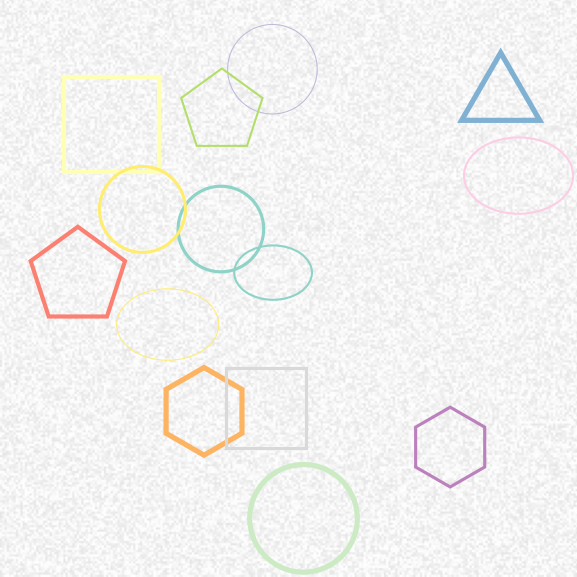[{"shape": "circle", "thickness": 1.5, "radius": 0.37, "center": [0.382, 0.603]}, {"shape": "oval", "thickness": 1, "radius": 0.34, "center": [0.473, 0.527]}, {"shape": "square", "thickness": 2, "radius": 0.41, "center": [0.193, 0.784]}, {"shape": "circle", "thickness": 0.5, "radius": 0.39, "center": [0.472, 0.879]}, {"shape": "pentagon", "thickness": 2, "radius": 0.43, "center": [0.135, 0.521]}, {"shape": "triangle", "thickness": 2.5, "radius": 0.39, "center": [0.867, 0.83]}, {"shape": "hexagon", "thickness": 2.5, "radius": 0.38, "center": [0.353, 0.287]}, {"shape": "pentagon", "thickness": 1, "radius": 0.37, "center": [0.384, 0.806]}, {"shape": "oval", "thickness": 1, "radius": 0.47, "center": [0.898, 0.695]}, {"shape": "square", "thickness": 1.5, "radius": 0.35, "center": [0.461, 0.292]}, {"shape": "hexagon", "thickness": 1.5, "radius": 0.35, "center": [0.78, 0.225]}, {"shape": "circle", "thickness": 2.5, "radius": 0.47, "center": [0.526, 0.102]}, {"shape": "circle", "thickness": 1.5, "radius": 0.37, "center": [0.247, 0.636]}, {"shape": "oval", "thickness": 0.5, "radius": 0.44, "center": [0.29, 0.437]}]